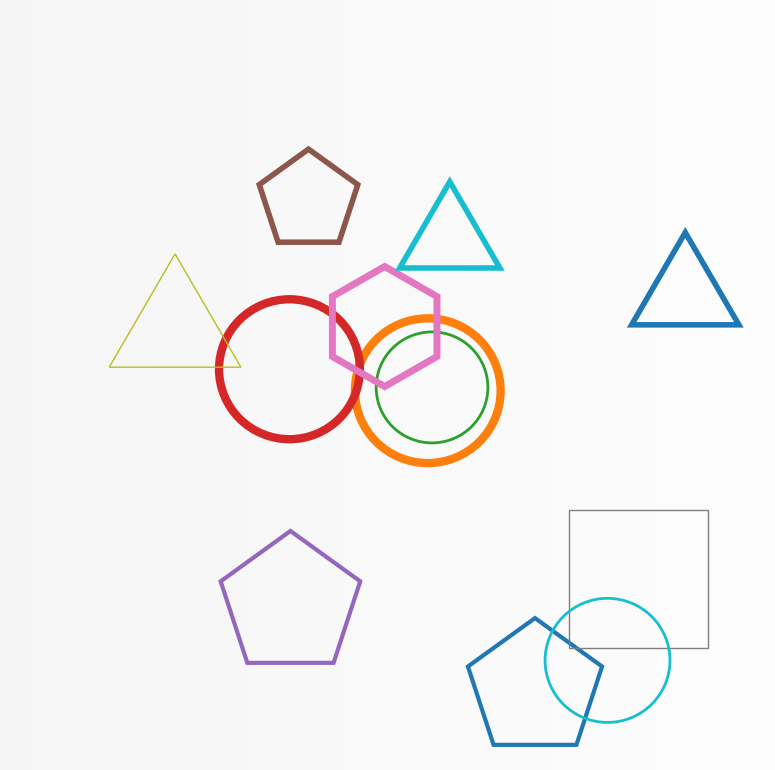[{"shape": "triangle", "thickness": 2, "radius": 0.4, "center": [0.884, 0.618]}, {"shape": "pentagon", "thickness": 1.5, "radius": 0.45, "center": [0.69, 0.106]}, {"shape": "circle", "thickness": 3, "radius": 0.47, "center": [0.552, 0.493]}, {"shape": "circle", "thickness": 1, "radius": 0.36, "center": [0.557, 0.497]}, {"shape": "circle", "thickness": 3, "radius": 0.45, "center": [0.373, 0.52]}, {"shape": "pentagon", "thickness": 1.5, "radius": 0.47, "center": [0.375, 0.216]}, {"shape": "pentagon", "thickness": 2, "radius": 0.33, "center": [0.398, 0.74]}, {"shape": "hexagon", "thickness": 2.5, "radius": 0.39, "center": [0.496, 0.576]}, {"shape": "square", "thickness": 0.5, "radius": 0.45, "center": [0.824, 0.248]}, {"shape": "triangle", "thickness": 0.5, "radius": 0.49, "center": [0.226, 0.572]}, {"shape": "triangle", "thickness": 2, "radius": 0.37, "center": [0.58, 0.689]}, {"shape": "circle", "thickness": 1, "radius": 0.4, "center": [0.784, 0.142]}]